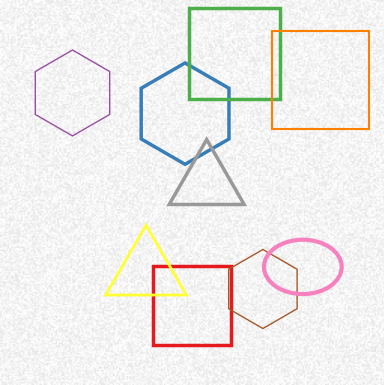[{"shape": "square", "thickness": 2.5, "radius": 0.51, "center": [0.499, 0.207]}, {"shape": "hexagon", "thickness": 2.5, "radius": 0.66, "center": [0.481, 0.705]}, {"shape": "square", "thickness": 2.5, "radius": 0.59, "center": [0.609, 0.862]}, {"shape": "hexagon", "thickness": 1, "radius": 0.56, "center": [0.188, 0.758]}, {"shape": "square", "thickness": 1.5, "radius": 0.64, "center": [0.833, 0.793]}, {"shape": "triangle", "thickness": 2, "radius": 0.6, "center": [0.379, 0.294]}, {"shape": "hexagon", "thickness": 1, "radius": 0.51, "center": [0.683, 0.249]}, {"shape": "oval", "thickness": 3, "radius": 0.5, "center": [0.787, 0.307]}, {"shape": "triangle", "thickness": 2.5, "radius": 0.56, "center": [0.537, 0.525]}]